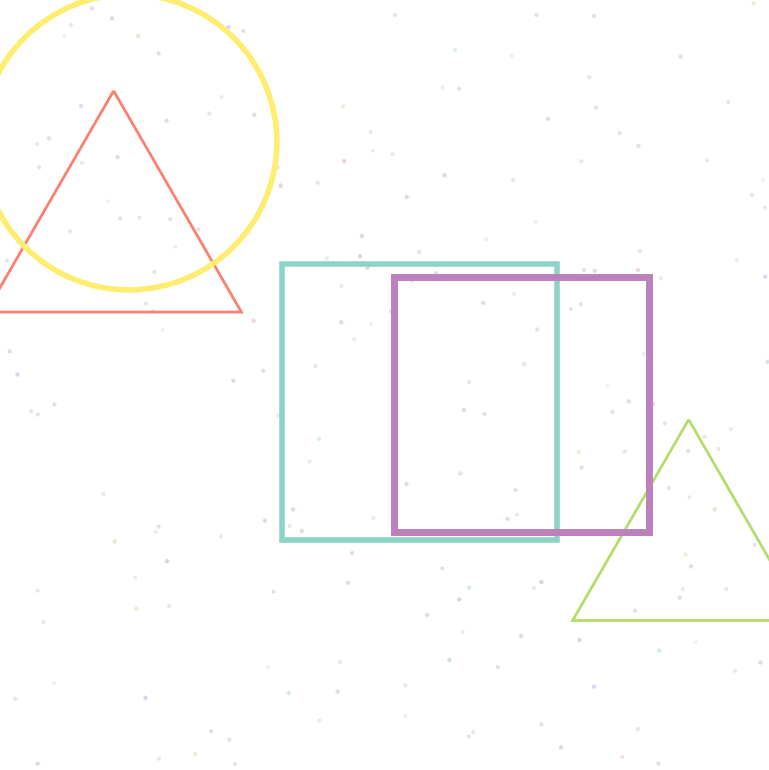[{"shape": "square", "thickness": 2, "radius": 0.89, "center": [0.545, 0.478]}, {"shape": "triangle", "thickness": 1, "radius": 0.96, "center": [0.148, 0.69]}, {"shape": "triangle", "thickness": 1, "radius": 0.87, "center": [0.894, 0.281]}, {"shape": "square", "thickness": 2.5, "radius": 0.83, "center": [0.677, 0.475]}, {"shape": "circle", "thickness": 2, "radius": 0.96, "center": [0.168, 0.815]}]